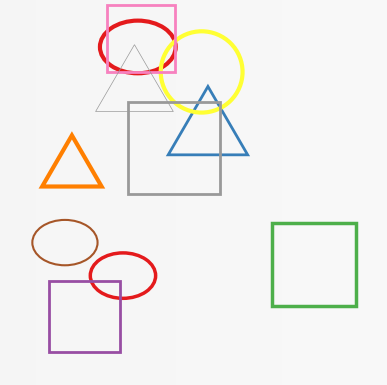[{"shape": "oval", "thickness": 3, "radius": 0.49, "center": [0.356, 0.878]}, {"shape": "oval", "thickness": 2.5, "radius": 0.42, "center": [0.317, 0.284]}, {"shape": "triangle", "thickness": 2, "radius": 0.59, "center": [0.537, 0.657]}, {"shape": "square", "thickness": 2.5, "radius": 0.54, "center": [0.81, 0.313]}, {"shape": "square", "thickness": 2, "radius": 0.46, "center": [0.219, 0.178]}, {"shape": "triangle", "thickness": 3, "radius": 0.44, "center": [0.186, 0.56]}, {"shape": "circle", "thickness": 3, "radius": 0.53, "center": [0.52, 0.813]}, {"shape": "oval", "thickness": 1.5, "radius": 0.42, "center": [0.168, 0.37]}, {"shape": "square", "thickness": 2, "radius": 0.44, "center": [0.364, 0.9]}, {"shape": "triangle", "thickness": 0.5, "radius": 0.58, "center": [0.347, 0.768]}, {"shape": "square", "thickness": 2, "radius": 0.59, "center": [0.45, 0.616]}]